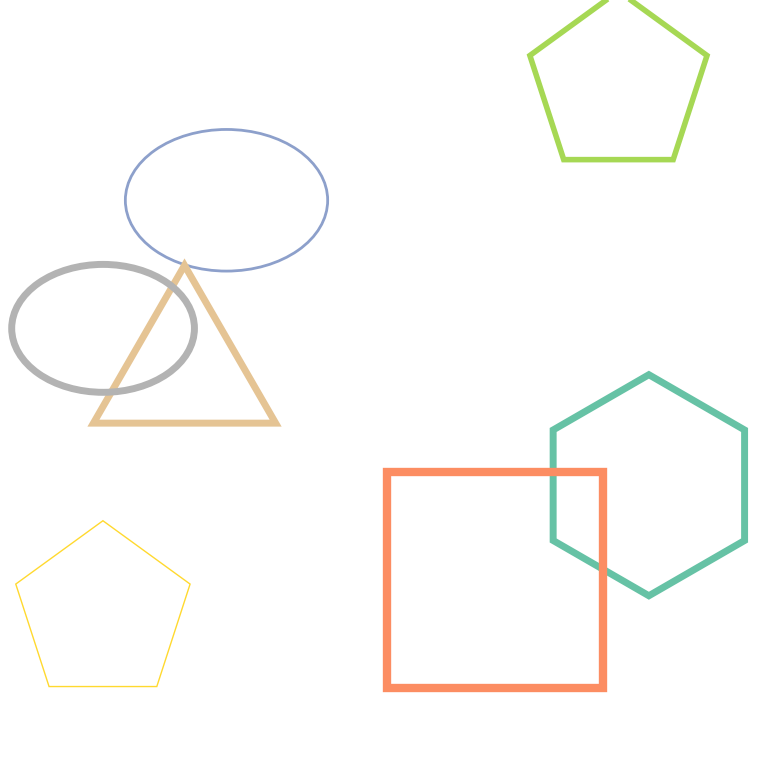[{"shape": "hexagon", "thickness": 2.5, "radius": 0.72, "center": [0.843, 0.37]}, {"shape": "square", "thickness": 3, "radius": 0.7, "center": [0.642, 0.247]}, {"shape": "oval", "thickness": 1, "radius": 0.66, "center": [0.294, 0.74]}, {"shape": "pentagon", "thickness": 2, "radius": 0.6, "center": [0.803, 0.891]}, {"shape": "pentagon", "thickness": 0.5, "radius": 0.6, "center": [0.134, 0.205]}, {"shape": "triangle", "thickness": 2.5, "radius": 0.68, "center": [0.24, 0.519]}, {"shape": "oval", "thickness": 2.5, "radius": 0.59, "center": [0.134, 0.574]}]